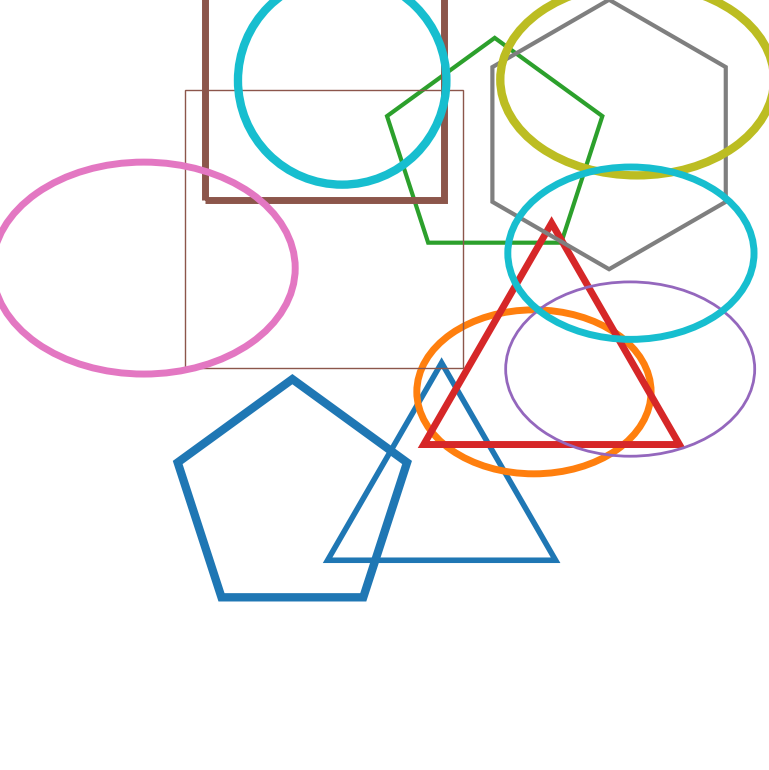[{"shape": "triangle", "thickness": 2, "radius": 0.85, "center": [0.574, 0.358]}, {"shape": "pentagon", "thickness": 3, "radius": 0.78, "center": [0.38, 0.351]}, {"shape": "oval", "thickness": 2.5, "radius": 0.76, "center": [0.693, 0.491]}, {"shape": "pentagon", "thickness": 1.5, "radius": 0.74, "center": [0.642, 0.804]}, {"shape": "triangle", "thickness": 2.5, "radius": 0.96, "center": [0.716, 0.519]}, {"shape": "oval", "thickness": 1, "radius": 0.81, "center": [0.818, 0.521]}, {"shape": "square", "thickness": 2.5, "radius": 0.78, "center": [0.421, 0.896]}, {"shape": "square", "thickness": 0.5, "radius": 0.9, "center": [0.421, 0.702]}, {"shape": "oval", "thickness": 2.5, "radius": 0.98, "center": [0.187, 0.652]}, {"shape": "hexagon", "thickness": 1.5, "radius": 0.87, "center": [0.791, 0.825]}, {"shape": "oval", "thickness": 3, "radius": 0.89, "center": [0.827, 0.897]}, {"shape": "circle", "thickness": 3, "radius": 0.68, "center": [0.444, 0.896]}, {"shape": "oval", "thickness": 2.5, "radius": 0.8, "center": [0.819, 0.671]}]